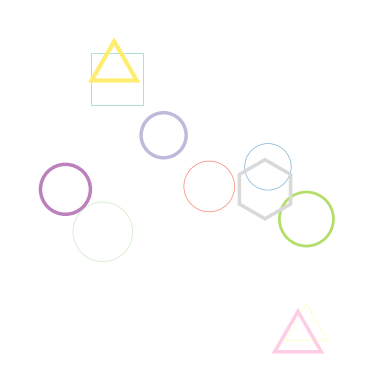[{"shape": "square", "thickness": 0.5, "radius": 0.34, "center": [0.303, 0.795]}, {"shape": "triangle", "thickness": 0.5, "radius": 0.31, "center": [0.796, 0.148]}, {"shape": "circle", "thickness": 2.5, "radius": 0.29, "center": [0.425, 0.649]}, {"shape": "circle", "thickness": 0.5, "radius": 0.33, "center": [0.544, 0.516]}, {"shape": "circle", "thickness": 0.5, "radius": 0.3, "center": [0.696, 0.567]}, {"shape": "circle", "thickness": 2, "radius": 0.35, "center": [0.796, 0.431]}, {"shape": "triangle", "thickness": 2.5, "radius": 0.35, "center": [0.774, 0.121]}, {"shape": "hexagon", "thickness": 2.5, "radius": 0.38, "center": [0.688, 0.508]}, {"shape": "circle", "thickness": 2.5, "radius": 0.32, "center": [0.17, 0.508]}, {"shape": "circle", "thickness": 0.5, "radius": 0.39, "center": [0.267, 0.398]}, {"shape": "triangle", "thickness": 3, "radius": 0.34, "center": [0.297, 0.825]}]